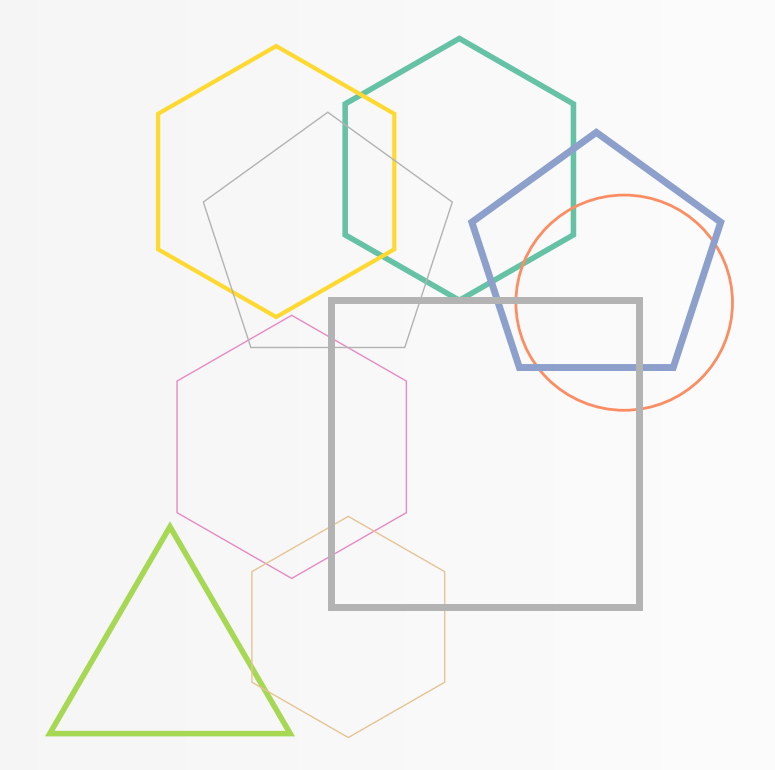[{"shape": "hexagon", "thickness": 2, "radius": 0.85, "center": [0.593, 0.78]}, {"shape": "circle", "thickness": 1, "radius": 0.7, "center": [0.805, 0.607]}, {"shape": "pentagon", "thickness": 2.5, "radius": 0.84, "center": [0.769, 0.659]}, {"shape": "hexagon", "thickness": 0.5, "radius": 0.85, "center": [0.376, 0.42]}, {"shape": "triangle", "thickness": 2, "radius": 0.9, "center": [0.219, 0.137]}, {"shape": "hexagon", "thickness": 1.5, "radius": 0.88, "center": [0.356, 0.764]}, {"shape": "hexagon", "thickness": 0.5, "radius": 0.72, "center": [0.449, 0.186]}, {"shape": "square", "thickness": 2.5, "radius": 0.99, "center": [0.626, 0.411]}, {"shape": "pentagon", "thickness": 0.5, "radius": 0.84, "center": [0.423, 0.685]}]